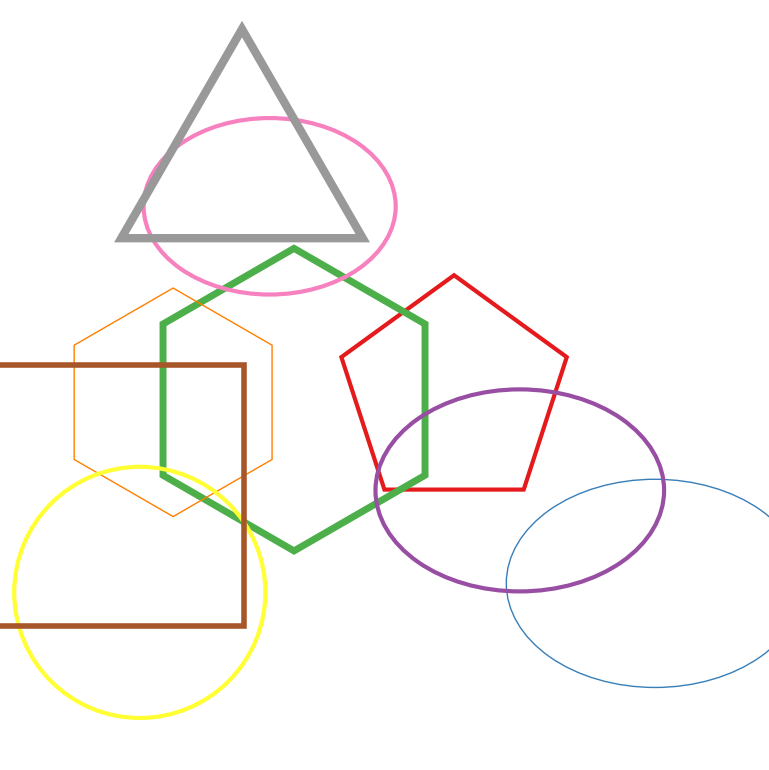[{"shape": "pentagon", "thickness": 1.5, "radius": 0.77, "center": [0.59, 0.489]}, {"shape": "oval", "thickness": 0.5, "radius": 0.97, "center": [0.851, 0.242]}, {"shape": "hexagon", "thickness": 2.5, "radius": 0.98, "center": [0.382, 0.481]}, {"shape": "oval", "thickness": 1.5, "radius": 0.94, "center": [0.675, 0.363]}, {"shape": "hexagon", "thickness": 0.5, "radius": 0.74, "center": [0.225, 0.478]}, {"shape": "circle", "thickness": 1.5, "radius": 0.82, "center": [0.182, 0.231]}, {"shape": "square", "thickness": 2, "radius": 0.85, "center": [0.147, 0.357]}, {"shape": "oval", "thickness": 1.5, "radius": 0.82, "center": [0.35, 0.732]}, {"shape": "triangle", "thickness": 3, "radius": 0.91, "center": [0.314, 0.781]}]